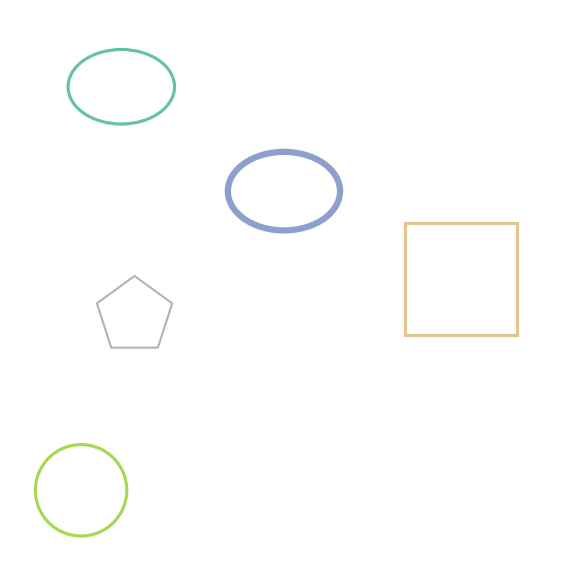[{"shape": "oval", "thickness": 1.5, "radius": 0.46, "center": [0.21, 0.849]}, {"shape": "oval", "thickness": 3, "radius": 0.49, "center": [0.492, 0.668]}, {"shape": "circle", "thickness": 1.5, "radius": 0.4, "center": [0.14, 0.15]}, {"shape": "square", "thickness": 1.5, "radius": 0.49, "center": [0.798, 0.517]}, {"shape": "pentagon", "thickness": 1, "radius": 0.34, "center": [0.233, 0.453]}]